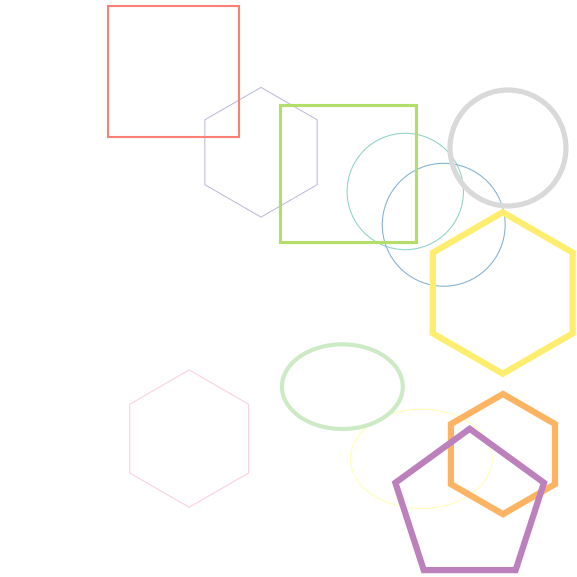[{"shape": "circle", "thickness": 0.5, "radius": 0.5, "center": [0.702, 0.668]}, {"shape": "oval", "thickness": 0.5, "radius": 0.61, "center": [0.729, 0.205]}, {"shape": "hexagon", "thickness": 0.5, "radius": 0.56, "center": [0.452, 0.735]}, {"shape": "square", "thickness": 1, "radius": 0.57, "center": [0.3, 0.875]}, {"shape": "circle", "thickness": 0.5, "radius": 0.53, "center": [0.768, 0.61]}, {"shape": "hexagon", "thickness": 3, "radius": 0.52, "center": [0.871, 0.213]}, {"shape": "square", "thickness": 1.5, "radius": 0.59, "center": [0.603, 0.699]}, {"shape": "hexagon", "thickness": 0.5, "radius": 0.59, "center": [0.328, 0.24]}, {"shape": "circle", "thickness": 2.5, "radius": 0.5, "center": [0.88, 0.743]}, {"shape": "pentagon", "thickness": 3, "radius": 0.68, "center": [0.813, 0.121]}, {"shape": "oval", "thickness": 2, "radius": 0.52, "center": [0.593, 0.33]}, {"shape": "hexagon", "thickness": 3, "radius": 0.7, "center": [0.871, 0.492]}]